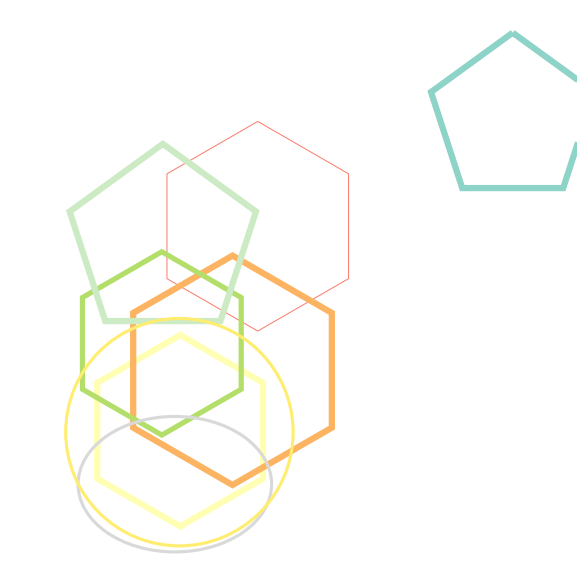[{"shape": "pentagon", "thickness": 3, "radius": 0.74, "center": [0.888, 0.794]}, {"shape": "hexagon", "thickness": 3, "radius": 0.83, "center": [0.312, 0.253]}, {"shape": "hexagon", "thickness": 0.5, "radius": 0.91, "center": [0.446, 0.607]}, {"shape": "hexagon", "thickness": 3, "radius": 0.99, "center": [0.403, 0.358]}, {"shape": "hexagon", "thickness": 2.5, "radius": 0.79, "center": [0.28, 0.405]}, {"shape": "oval", "thickness": 1.5, "radius": 0.84, "center": [0.303, 0.161]}, {"shape": "pentagon", "thickness": 3, "radius": 0.85, "center": [0.282, 0.58]}, {"shape": "circle", "thickness": 1.5, "radius": 0.98, "center": [0.311, 0.251]}]